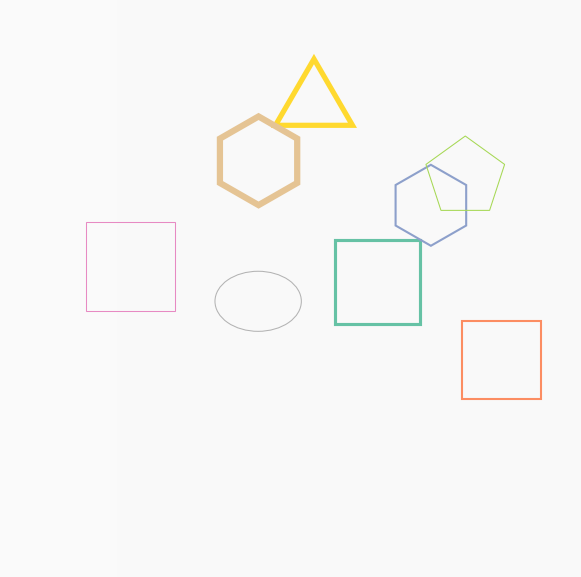[{"shape": "square", "thickness": 1.5, "radius": 0.36, "center": [0.649, 0.51]}, {"shape": "square", "thickness": 1, "radius": 0.34, "center": [0.863, 0.376]}, {"shape": "hexagon", "thickness": 1, "radius": 0.35, "center": [0.741, 0.644]}, {"shape": "square", "thickness": 0.5, "radius": 0.38, "center": [0.224, 0.538]}, {"shape": "pentagon", "thickness": 0.5, "radius": 0.36, "center": [0.8, 0.692]}, {"shape": "triangle", "thickness": 2.5, "radius": 0.38, "center": [0.54, 0.82]}, {"shape": "hexagon", "thickness": 3, "radius": 0.38, "center": [0.445, 0.721]}, {"shape": "oval", "thickness": 0.5, "radius": 0.37, "center": [0.444, 0.477]}]